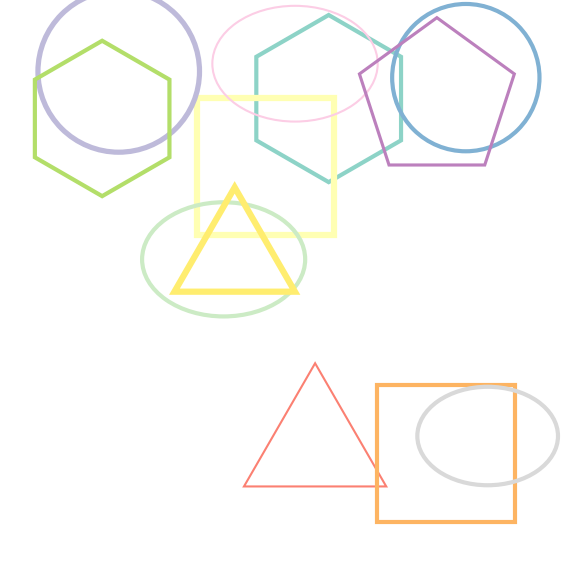[{"shape": "hexagon", "thickness": 2, "radius": 0.72, "center": [0.569, 0.828]}, {"shape": "square", "thickness": 3, "radius": 0.59, "center": [0.46, 0.711]}, {"shape": "circle", "thickness": 2.5, "radius": 0.7, "center": [0.206, 0.875]}, {"shape": "triangle", "thickness": 1, "radius": 0.71, "center": [0.546, 0.228]}, {"shape": "circle", "thickness": 2, "radius": 0.64, "center": [0.807, 0.865]}, {"shape": "square", "thickness": 2, "radius": 0.6, "center": [0.773, 0.214]}, {"shape": "hexagon", "thickness": 2, "radius": 0.67, "center": [0.177, 0.794]}, {"shape": "oval", "thickness": 1, "radius": 0.72, "center": [0.511, 0.889]}, {"shape": "oval", "thickness": 2, "radius": 0.61, "center": [0.844, 0.244]}, {"shape": "pentagon", "thickness": 1.5, "radius": 0.71, "center": [0.757, 0.828]}, {"shape": "oval", "thickness": 2, "radius": 0.71, "center": [0.387, 0.55]}, {"shape": "triangle", "thickness": 3, "radius": 0.6, "center": [0.406, 0.554]}]